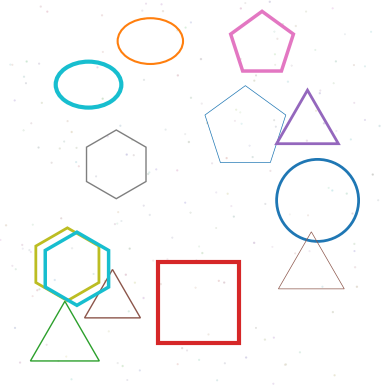[{"shape": "circle", "thickness": 2, "radius": 0.53, "center": [0.825, 0.48]}, {"shape": "pentagon", "thickness": 0.5, "radius": 0.55, "center": [0.637, 0.667]}, {"shape": "oval", "thickness": 1.5, "radius": 0.42, "center": [0.39, 0.893]}, {"shape": "triangle", "thickness": 1, "radius": 0.52, "center": [0.168, 0.114]}, {"shape": "square", "thickness": 3, "radius": 0.53, "center": [0.516, 0.213]}, {"shape": "triangle", "thickness": 2, "radius": 0.46, "center": [0.799, 0.673]}, {"shape": "triangle", "thickness": 1, "radius": 0.42, "center": [0.292, 0.216]}, {"shape": "triangle", "thickness": 0.5, "radius": 0.49, "center": [0.809, 0.299]}, {"shape": "pentagon", "thickness": 2.5, "radius": 0.43, "center": [0.681, 0.885]}, {"shape": "hexagon", "thickness": 1, "radius": 0.45, "center": [0.302, 0.573]}, {"shape": "hexagon", "thickness": 2, "radius": 0.47, "center": [0.175, 0.314]}, {"shape": "hexagon", "thickness": 2.5, "radius": 0.48, "center": [0.2, 0.302]}, {"shape": "oval", "thickness": 3, "radius": 0.43, "center": [0.23, 0.78]}]